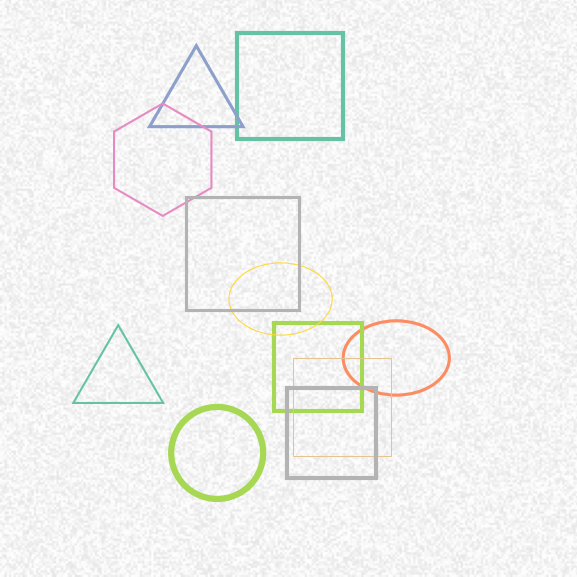[{"shape": "square", "thickness": 2, "radius": 0.46, "center": [0.501, 0.85]}, {"shape": "triangle", "thickness": 1, "radius": 0.45, "center": [0.205, 0.346]}, {"shape": "oval", "thickness": 1.5, "radius": 0.46, "center": [0.686, 0.379]}, {"shape": "triangle", "thickness": 1.5, "radius": 0.47, "center": [0.34, 0.827]}, {"shape": "hexagon", "thickness": 1, "radius": 0.49, "center": [0.282, 0.723]}, {"shape": "circle", "thickness": 3, "radius": 0.4, "center": [0.376, 0.215]}, {"shape": "square", "thickness": 2, "radius": 0.38, "center": [0.551, 0.364]}, {"shape": "oval", "thickness": 0.5, "radius": 0.45, "center": [0.486, 0.481]}, {"shape": "square", "thickness": 0.5, "radius": 0.43, "center": [0.592, 0.295]}, {"shape": "square", "thickness": 1.5, "radius": 0.49, "center": [0.42, 0.56]}, {"shape": "square", "thickness": 2, "radius": 0.39, "center": [0.574, 0.25]}]